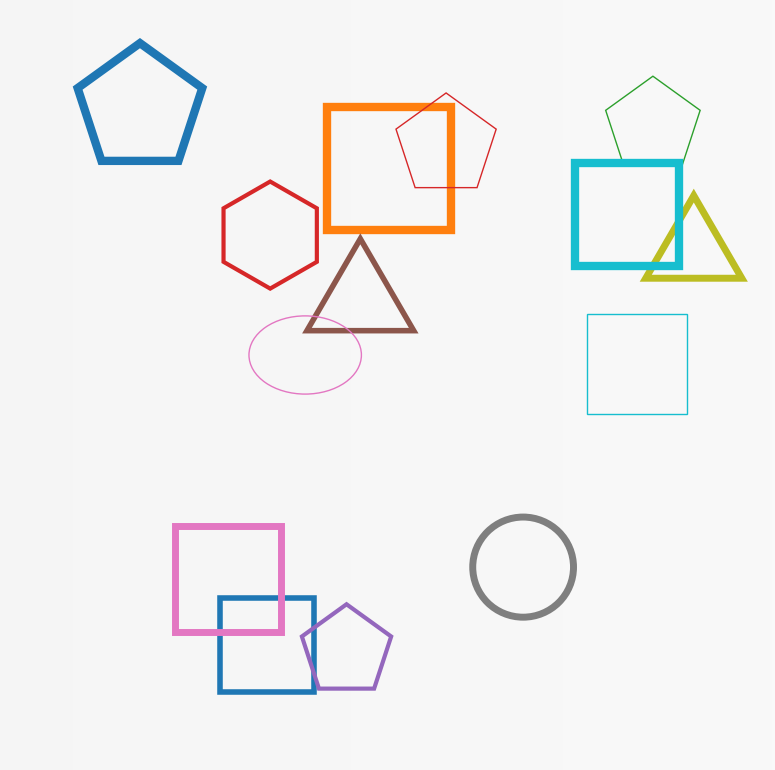[{"shape": "pentagon", "thickness": 3, "radius": 0.42, "center": [0.181, 0.859]}, {"shape": "square", "thickness": 2, "radius": 0.3, "center": [0.344, 0.162]}, {"shape": "square", "thickness": 3, "radius": 0.4, "center": [0.502, 0.781]}, {"shape": "pentagon", "thickness": 0.5, "radius": 0.32, "center": [0.842, 0.837]}, {"shape": "hexagon", "thickness": 1.5, "radius": 0.35, "center": [0.349, 0.695]}, {"shape": "pentagon", "thickness": 0.5, "radius": 0.34, "center": [0.576, 0.811]}, {"shape": "pentagon", "thickness": 1.5, "radius": 0.3, "center": [0.447, 0.155]}, {"shape": "triangle", "thickness": 2, "radius": 0.4, "center": [0.465, 0.61]}, {"shape": "oval", "thickness": 0.5, "radius": 0.36, "center": [0.394, 0.539]}, {"shape": "square", "thickness": 2.5, "radius": 0.34, "center": [0.294, 0.248]}, {"shape": "circle", "thickness": 2.5, "radius": 0.33, "center": [0.675, 0.263]}, {"shape": "triangle", "thickness": 2.5, "radius": 0.36, "center": [0.895, 0.674]}, {"shape": "square", "thickness": 3, "radius": 0.33, "center": [0.809, 0.722]}, {"shape": "square", "thickness": 0.5, "radius": 0.32, "center": [0.822, 0.527]}]